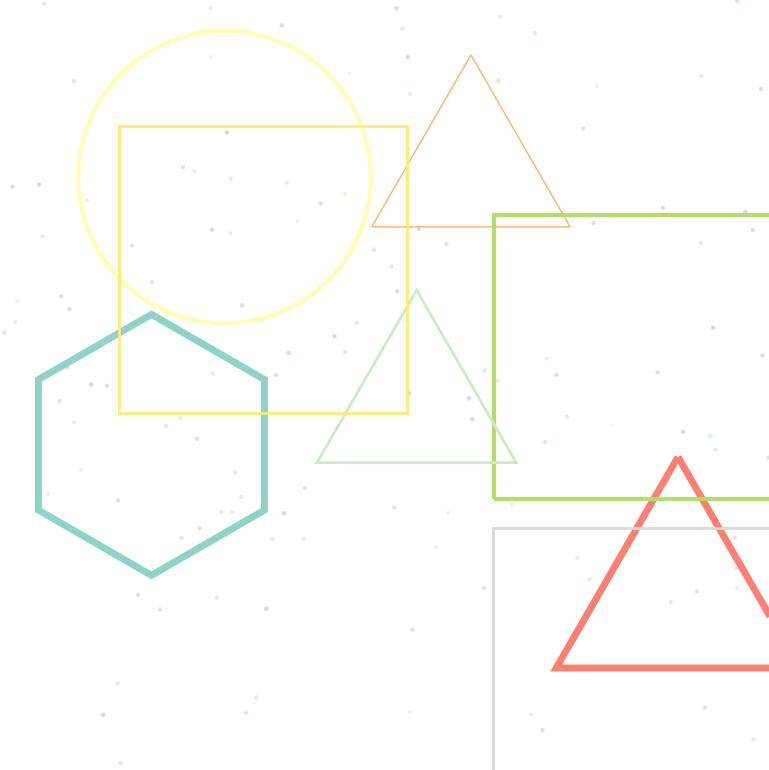[{"shape": "hexagon", "thickness": 2.5, "radius": 0.85, "center": [0.197, 0.422]}, {"shape": "circle", "thickness": 1.5, "radius": 0.95, "center": [0.292, 0.77]}, {"shape": "triangle", "thickness": 2.5, "radius": 0.91, "center": [0.881, 0.224]}, {"shape": "triangle", "thickness": 0.5, "radius": 0.74, "center": [0.612, 0.78]}, {"shape": "square", "thickness": 1.5, "radius": 0.92, "center": [0.826, 0.536]}, {"shape": "square", "thickness": 1, "radius": 0.98, "center": [0.835, 0.119]}, {"shape": "triangle", "thickness": 1, "radius": 0.75, "center": [0.541, 0.474]}, {"shape": "square", "thickness": 1, "radius": 0.93, "center": [0.341, 0.65]}]